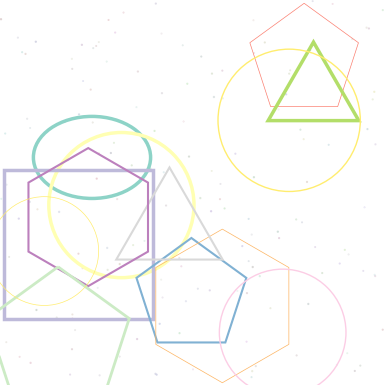[{"shape": "oval", "thickness": 2.5, "radius": 0.76, "center": [0.239, 0.591]}, {"shape": "circle", "thickness": 2.5, "radius": 0.94, "center": [0.315, 0.467]}, {"shape": "square", "thickness": 2.5, "radius": 0.97, "center": [0.204, 0.364]}, {"shape": "pentagon", "thickness": 0.5, "radius": 0.74, "center": [0.79, 0.843]}, {"shape": "pentagon", "thickness": 1.5, "radius": 0.75, "center": [0.497, 0.232]}, {"shape": "hexagon", "thickness": 0.5, "radius": 1.0, "center": [0.578, 0.205]}, {"shape": "triangle", "thickness": 2.5, "radius": 0.68, "center": [0.814, 0.755]}, {"shape": "circle", "thickness": 1, "radius": 0.82, "center": [0.734, 0.136]}, {"shape": "triangle", "thickness": 1.5, "radius": 0.8, "center": [0.44, 0.406]}, {"shape": "hexagon", "thickness": 1.5, "radius": 0.9, "center": [0.229, 0.436]}, {"shape": "pentagon", "thickness": 2, "radius": 0.97, "center": [0.151, 0.113]}, {"shape": "circle", "thickness": 1, "radius": 0.92, "center": [0.751, 0.687]}, {"shape": "circle", "thickness": 0.5, "radius": 0.71, "center": [0.115, 0.348]}]